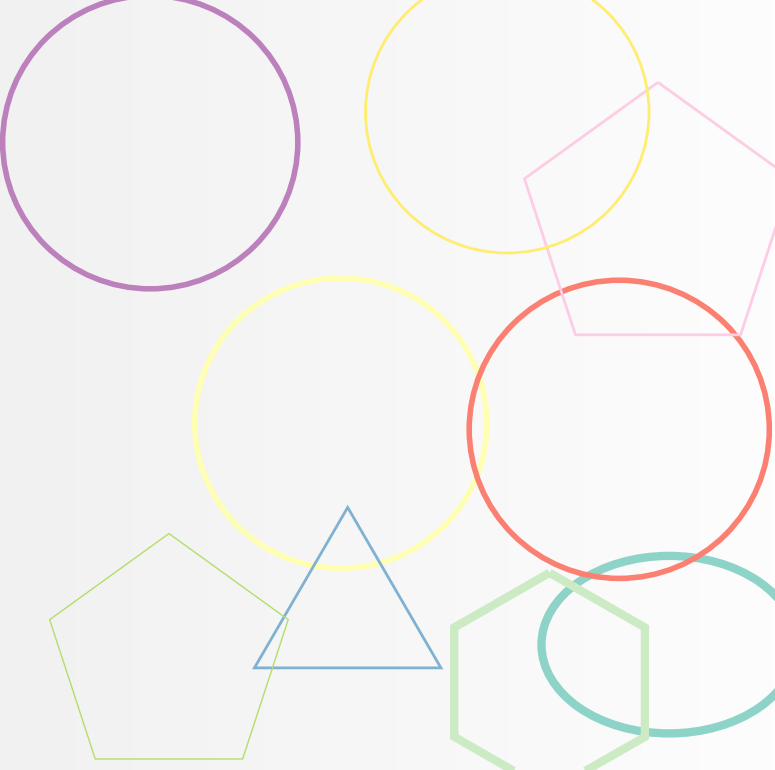[{"shape": "oval", "thickness": 3, "radius": 0.82, "center": [0.863, 0.163]}, {"shape": "circle", "thickness": 2, "radius": 0.94, "center": [0.44, 0.45]}, {"shape": "circle", "thickness": 2, "radius": 0.97, "center": [0.799, 0.442]}, {"shape": "triangle", "thickness": 1, "radius": 0.69, "center": [0.449, 0.202]}, {"shape": "pentagon", "thickness": 0.5, "radius": 0.81, "center": [0.218, 0.145]}, {"shape": "pentagon", "thickness": 1, "radius": 0.91, "center": [0.849, 0.712]}, {"shape": "circle", "thickness": 2, "radius": 0.95, "center": [0.194, 0.815]}, {"shape": "hexagon", "thickness": 3, "radius": 0.71, "center": [0.709, 0.114]}, {"shape": "circle", "thickness": 1, "radius": 0.91, "center": [0.655, 0.854]}]